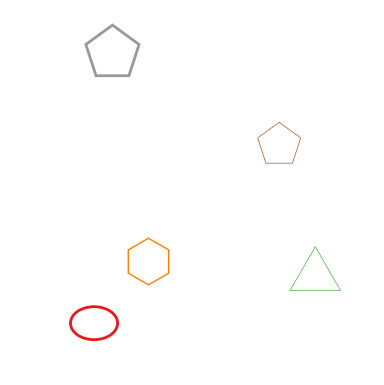[{"shape": "oval", "thickness": 2, "radius": 0.31, "center": [0.244, 0.161]}, {"shape": "triangle", "thickness": 0.5, "radius": 0.38, "center": [0.819, 0.283]}, {"shape": "hexagon", "thickness": 1, "radius": 0.3, "center": [0.386, 0.321]}, {"shape": "pentagon", "thickness": 0.5, "radius": 0.29, "center": [0.725, 0.624]}, {"shape": "pentagon", "thickness": 2, "radius": 0.36, "center": [0.292, 0.862]}]